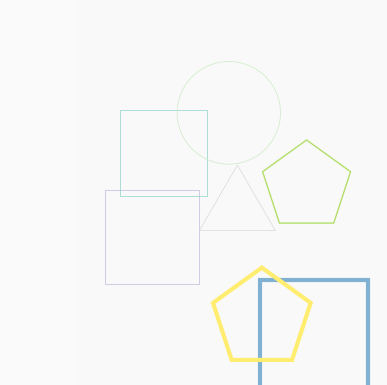[{"shape": "square", "thickness": 0.5, "radius": 0.56, "center": [0.422, 0.602]}, {"shape": "square", "thickness": 0.5, "radius": 0.61, "center": [0.392, 0.384]}, {"shape": "square", "thickness": 3, "radius": 0.7, "center": [0.81, 0.133]}, {"shape": "pentagon", "thickness": 1, "radius": 0.6, "center": [0.791, 0.517]}, {"shape": "triangle", "thickness": 0.5, "radius": 0.57, "center": [0.613, 0.458]}, {"shape": "circle", "thickness": 0.5, "radius": 0.67, "center": [0.591, 0.707]}, {"shape": "pentagon", "thickness": 3, "radius": 0.66, "center": [0.676, 0.172]}]